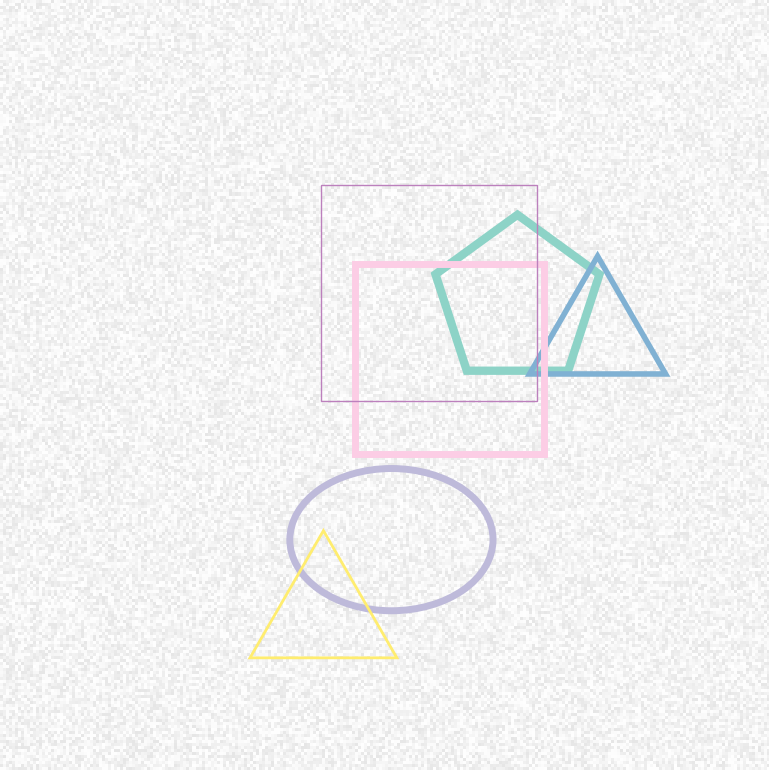[{"shape": "pentagon", "thickness": 3, "radius": 0.56, "center": [0.672, 0.609]}, {"shape": "oval", "thickness": 2.5, "radius": 0.66, "center": [0.508, 0.299]}, {"shape": "triangle", "thickness": 2, "radius": 0.51, "center": [0.776, 0.565]}, {"shape": "square", "thickness": 2.5, "radius": 0.62, "center": [0.584, 0.533]}, {"shape": "square", "thickness": 0.5, "radius": 0.7, "center": [0.557, 0.62]}, {"shape": "triangle", "thickness": 1, "radius": 0.55, "center": [0.42, 0.201]}]